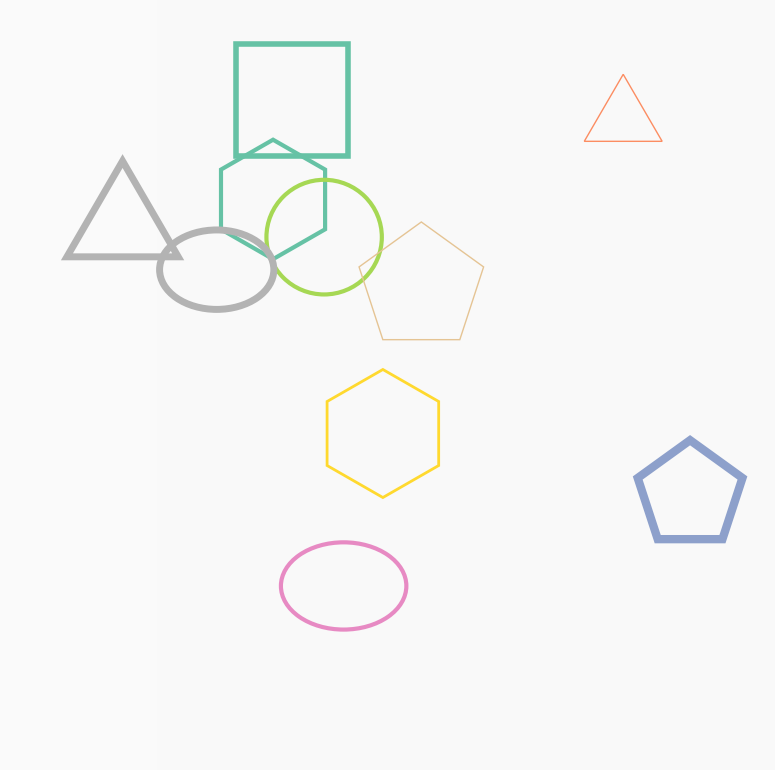[{"shape": "square", "thickness": 2, "radius": 0.36, "center": [0.376, 0.87]}, {"shape": "hexagon", "thickness": 1.5, "radius": 0.39, "center": [0.352, 0.741]}, {"shape": "triangle", "thickness": 0.5, "radius": 0.29, "center": [0.804, 0.845]}, {"shape": "pentagon", "thickness": 3, "radius": 0.36, "center": [0.89, 0.357]}, {"shape": "oval", "thickness": 1.5, "radius": 0.4, "center": [0.443, 0.239]}, {"shape": "circle", "thickness": 1.5, "radius": 0.37, "center": [0.418, 0.692]}, {"shape": "hexagon", "thickness": 1, "radius": 0.42, "center": [0.494, 0.437]}, {"shape": "pentagon", "thickness": 0.5, "radius": 0.42, "center": [0.544, 0.627]}, {"shape": "triangle", "thickness": 2.5, "radius": 0.41, "center": [0.158, 0.708]}, {"shape": "oval", "thickness": 2.5, "radius": 0.37, "center": [0.28, 0.65]}]